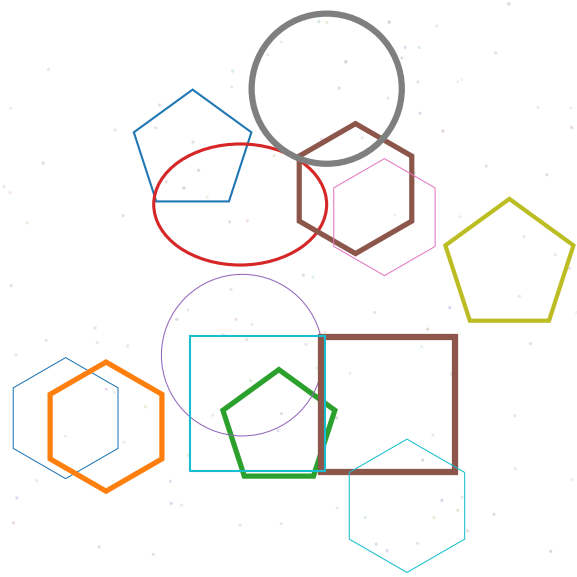[{"shape": "pentagon", "thickness": 1, "radius": 0.54, "center": [0.334, 0.737]}, {"shape": "hexagon", "thickness": 0.5, "radius": 0.52, "center": [0.114, 0.275]}, {"shape": "hexagon", "thickness": 2.5, "radius": 0.56, "center": [0.184, 0.26]}, {"shape": "pentagon", "thickness": 2.5, "radius": 0.51, "center": [0.483, 0.257]}, {"shape": "oval", "thickness": 1.5, "radius": 0.75, "center": [0.416, 0.645]}, {"shape": "circle", "thickness": 0.5, "radius": 0.7, "center": [0.419, 0.384]}, {"shape": "hexagon", "thickness": 2.5, "radius": 0.56, "center": [0.616, 0.673]}, {"shape": "square", "thickness": 3, "radius": 0.58, "center": [0.672, 0.298]}, {"shape": "hexagon", "thickness": 0.5, "radius": 0.51, "center": [0.666, 0.623]}, {"shape": "circle", "thickness": 3, "radius": 0.65, "center": [0.566, 0.846]}, {"shape": "pentagon", "thickness": 2, "radius": 0.58, "center": [0.882, 0.538]}, {"shape": "square", "thickness": 1, "radius": 0.58, "center": [0.445, 0.301]}, {"shape": "hexagon", "thickness": 0.5, "radius": 0.58, "center": [0.705, 0.123]}]